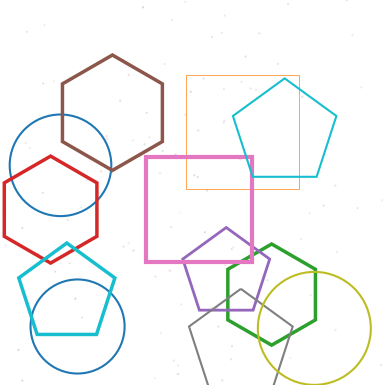[{"shape": "circle", "thickness": 1.5, "radius": 0.66, "center": [0.157, 0.571]}, {"shape": "circle", "thickness": 1.5, "radius": 0.61, "center": [0.201, 0.152]}, {"shape": "square", "thickness": 0.5, "radius": 0.74, "center": [0.63, 0.657]}, {"shape": "hexagon", "thickness": 2.5, "radius": 0.66, "center": [0.706, 0.235]}, {"shape": "hexagon", "thickness": 2.5, "radius": 0.69, "center": [0.131, 0.456]}, {"shape": "pentagon", "thickness": 2, "radius": 0.59, "center": [0.588, 0.29]}, {"shape": "hexagon", "thickness": 2.5, "radius": 0.75, "center": [0.292, 0.707]}, {"shape": "square", "thickness": 3, "radius": 0.69, "center": [0.517, 0.456]}, {"shape": "pentagon", "thickness": 1.5, "radius": 0.71, "center": [0.626, 0.108]}, {"shape": "circle", "thickness": 1.5, "radius": 0.73, "center": [0.816, 0.147]}, {"shape": "pentagon", "thickness": 2.5, "radius": 0.66, "center": [0.174, 0.237]}, {"shape": "pentagon", "thickness": 1.5, "radius": 0.71, "center": [0.739, 0.655]}]